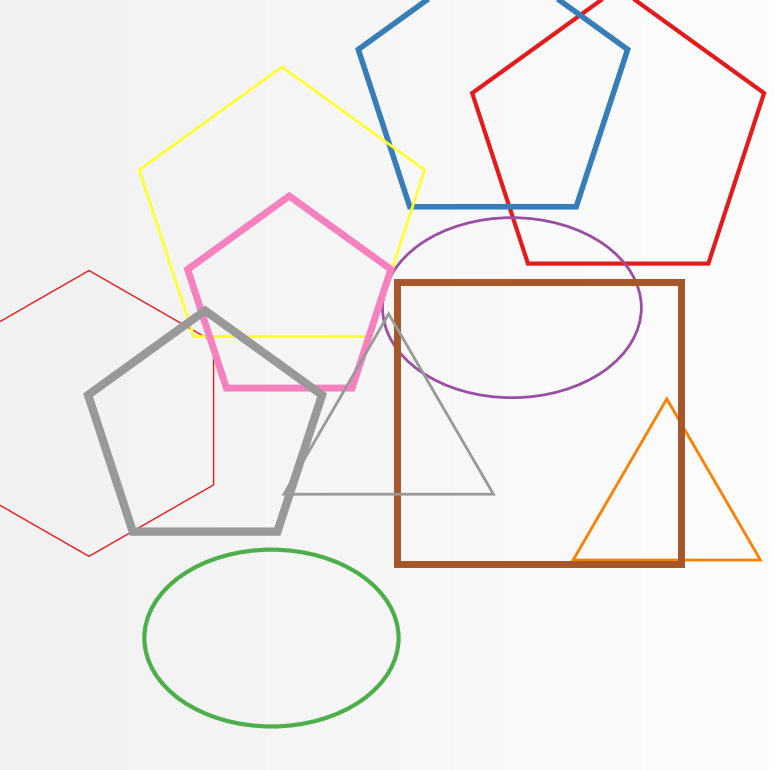[{"shape": "hexagon", "thickness": 0.5, "radius": 0.93, "center": [0.115, 0.463]}, {"shape": "pentagon", "thickness": 1.5, "radius": 0.99, "center": [0.798, 0.818]}, {"shape": "pentagon", "thickness": 2, "radius": 0.91, "center": [0.636, 0.879]}, {"shape": "oval", "thickness": 1.5, "radius": 0.82, "center": [0.35, 0.171]}, {"shape": "oval", "thickness": 1, "radius": 0.83, "center": [0.661, 0.6]}, {"shape": "triangle", "thickness": 1, "radius": 0.7, "center": [0.86, 0.342]}, {"shape": "pentagon", "thickness": 1, "radius": 0.97, "center": [0.364, 0.72]}, {"shape": "square", "thickness": 2.5, "radius": 0.91, "center": [0.696, 0.45]}, {"shape": "pentagon", "thickness": 2.5, "radius": 0.69, "center": [0.373, 0.608]}, {"shape": "pentagon", "thickness": 3, "radius": 0.79, "center": [0.265, 0.438]}, {"shape": "triangle", "thickness": 1, "radius": 0.78, "center": [0.502, 0.436]}]